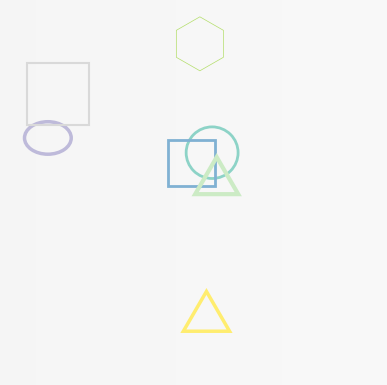[{"shape": "circle", "thickness": 2, "radius": 0.34, "center": [0.547, 0.603]}, {"shape": "oval", "thickness": 2.5, "radius": 0.3, "center": [0.124, 0.642]}, {"shape": "square", "thickness": 2, "radius": 0.3, "center": [0.495, 0.577]}, {"shape": "hexagon", "thickness": 0.5, "radius": 0.35, "center": [0.516, 0.886]}, {"shape": "square", "thickness": 1.5, "radius": 0.4, "center": [0.15, 0.755]}, {"shape": "triangle", "thickness": 3, "radius": 0.32, "center": [0.559, 0.528]}, {"shape": "triangle", "thickness": 2.5, "radius": 0.34, "center": [0.533, 0.174]}]